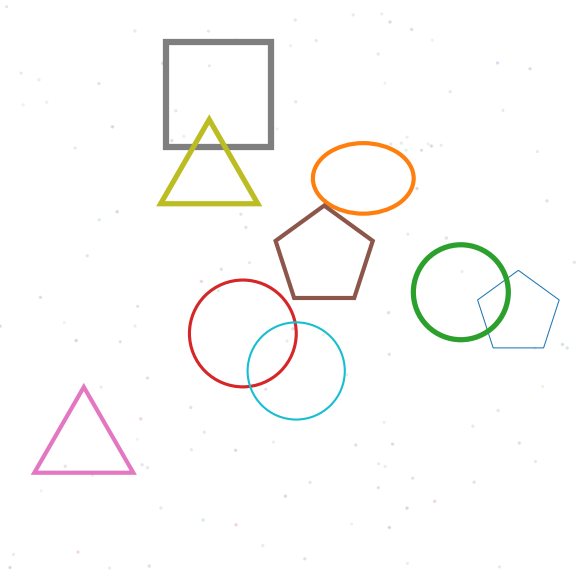[{"shape": "pentagon", "thickness": 0.5, "radius": 0.37, "center": [0.898, 0.457]}, {"shape": "oval", "thickness": 2, "radius": 0.44, "center": [0.629, 0.69]}, {"shape": "circle", "thickness": 2.5, "radius": 0.41, "center": [0.798, 0.493]}, {"shape": "circle", "thickness": 1.5, "radius": 0.46, "center": [0.421, 0.422]}, {"shape": "pentagon", "thickness": 2, "radius": 0.44, "center": [0.561, 0.555]}, {"shape": "triangle", "thickness": 2, "radius": 0.49, "center": [0.145, 0.23]}, {"shape": "square", "thickness": 3, "radius": 0.46, "center": [0.378, 0.835]}, {"shape": "triangle", "thickness": 2.5, "radius": 0.49, "center": [0.362, 0.695]}, {"shape": "circle", "thickness": 1, "radius": 0.42, "center": [0.513, 0.357]}]